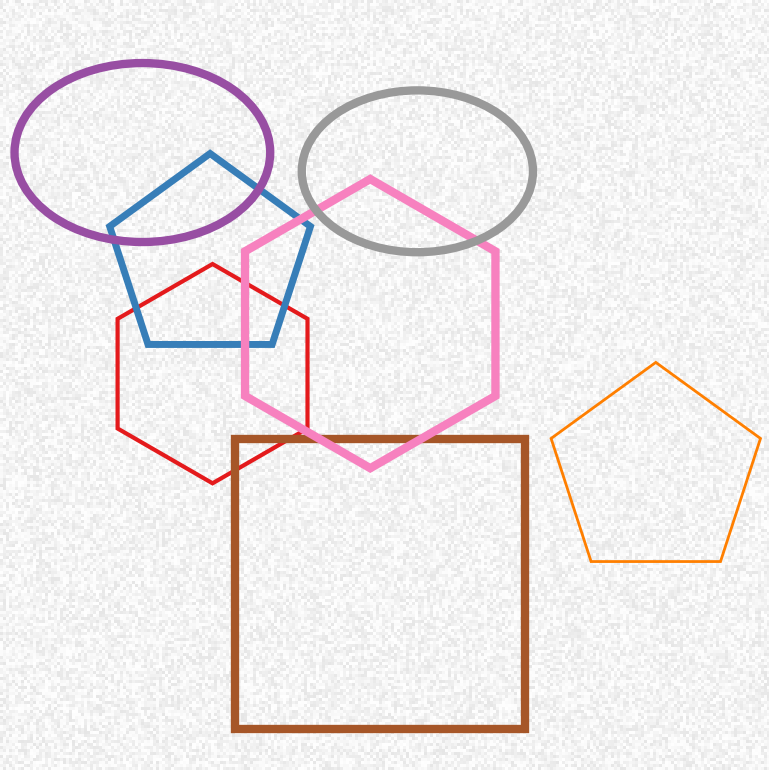[{"shape": "hexagon", "thickness": 1.5, "radius": 0.71, "center": [0.276, 0.515]}, {"shape": "pentagon", "thickness": 2.5, "radius": 0.69, "center": [0.273, 0.664]}, {"shape": "oval", "thickness": 3, "radius": 0.83, "center": [0.185, 0.802]}, {"shape": "pentagon", "thickness": 1, "radius": 0.71, "center": [0.852, 0.386]}, {"shape": "square", "thickness": 3, "radius": 0.94, "center": [0.494, 0.241]}, {"shape": "hexagon", "thickness": 3, "radius": 0.94, "center": [0.481, 0.58]}, {"shape": "oval", "thickness": 3, "radius": 0.75, "center": [0.542, 0.778]}]